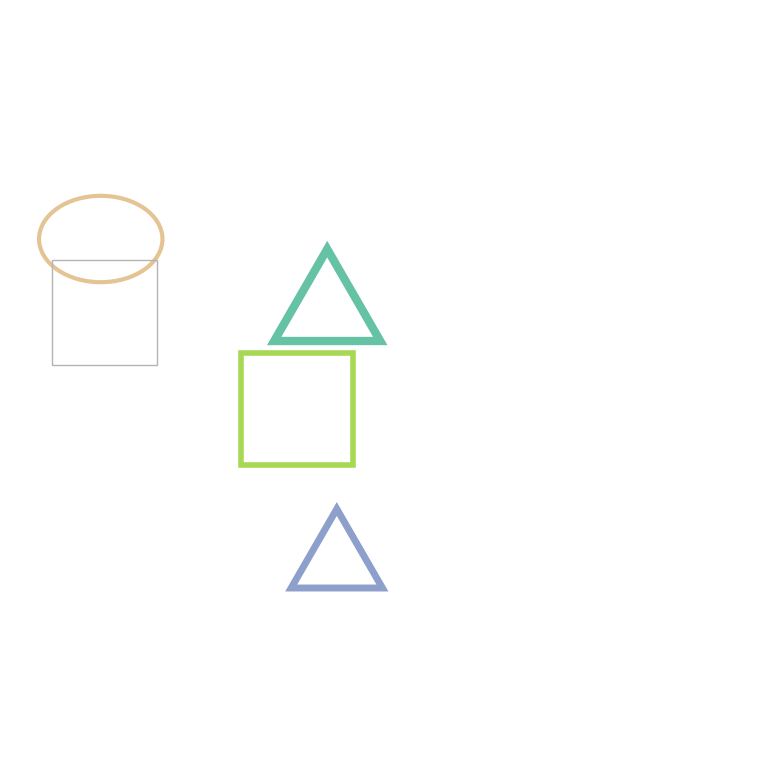[{"shape": "triangle", "thickness": 3, "radius": 0.4, "center": [0.425, 0.597]}, {"shape": "triangle", "thickness": 2.5, "radius": 0.34, "center": [0.437, 0.271]}, {"shape": "square", "thickness": 2, "radius": 0.36, "center": [0.386, 0.469]}, {"shape": "oval", "thickness": 1.5, "radius": 0.4, "center": [0.131, 0.69]}, {"shape": "square", "thickness": 0.5, "radius": 0.34, "center": [0.135, 0.595]}]